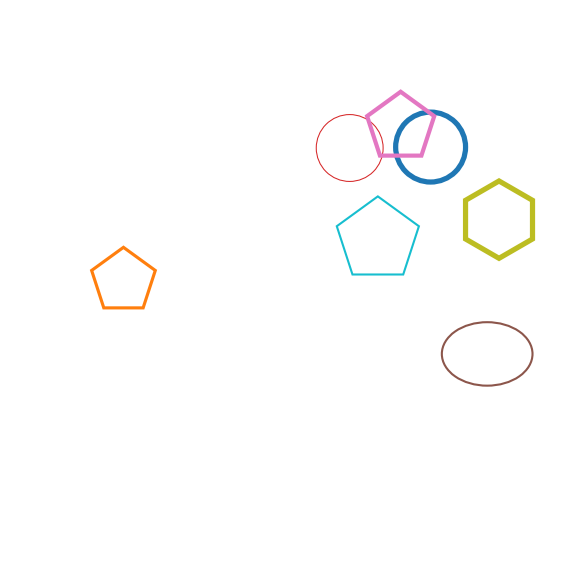[{"shape": "circle", "thickness": 2.5, "radius": 0.3, "center": [0.746, 0.744]}, {"shape": "pentagon", "thickness": 1.5, "radius": 0.29, "center": [0.214, 0.513]}, {"shape": "circle", "thickness": 0.5, "radius": 0.29, "center": [0.606, 0.743]}, {"shape": "oval", "thickness": 1, "radius": 0.39, "center": [0.844, 0.386]}, {"shape": "pentagon", "thickness": 2, "radius": 0.31, "center": [0.694, 0.779]}, {"shape": "hexagon", "thickness": 2.5, "radius": 0.33, "center": [0.864, 0.619]}, {"shape": "pentagon", "thickness": 1, "radius": 0.37, "center": [0.654, 0.584]}]